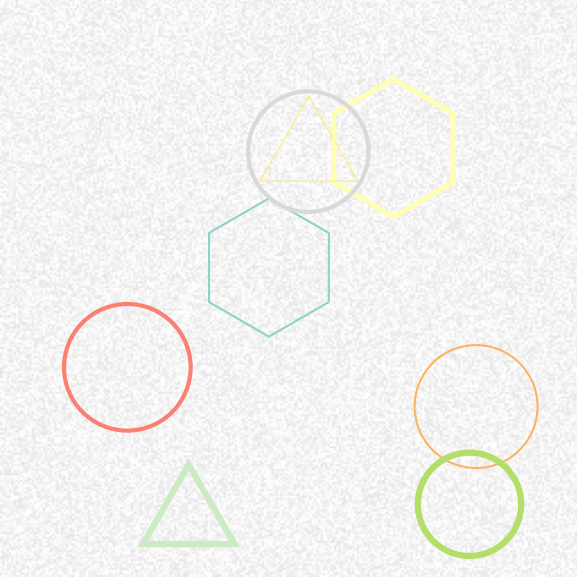[{"shape": "hexagon", "thickness": 1, "radius": 0.6, "center": [0.466, 0.536]}, {"shape": "hexagon", "thickness": 2.5, "radius": 0.6, "center": [0.681, 0.743]}, {"shape": "circle", "thickness": 2, "radius": 0.55, "center": [0.221, 0.363]}, {"shape": "circle", "thickness": 1, "radius": 0.53, "center": [0.824, 0.295]}, {"shape": "circle", "thickness": 3, "radius": 0.45, "center": [0.813, 0.126]}, {"shape": "circle", "thickness": 2, "radius": 0.52, "center": [0.534, 0.737]}, {"shape": "triangle", "thickness": 3, "radius": 0.46, "center": [0.327, 0.103]}, {"shape": "triangle", "thickness": 0.5, "radius": 0.49, "center": [0.535, 0.735]}]